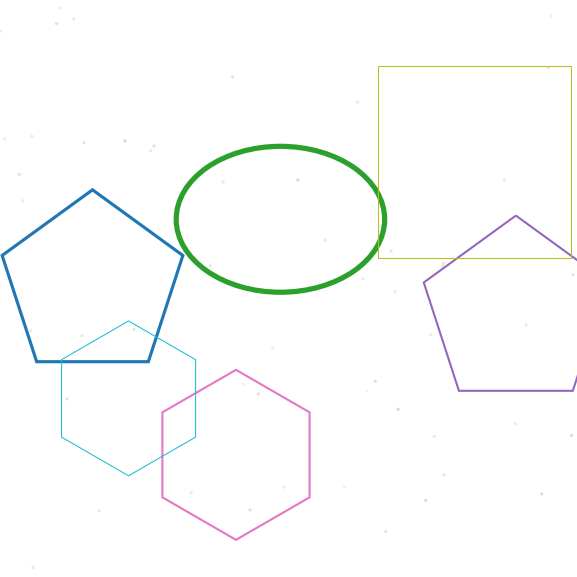[{"shape": "pentagon", "thickness": 1.5, "radius": 0.82, "center": [0.16, 0.506]}, {"shape": "oval", "thickness": 2.5, "radius": 0.9, "center": [0.486, 0.619]}, {"shape": "pentagon", "thickness": 1, "radius": 0.84, "center": [0.893, 0.458]}, {"shape": "hexagon", "thickness": 1, "radius": 0.74, "center": [0.409, 0.212]}, {"shape": "square", "thickness": 0.5, "radius": 0.83, "center": [0.822, 0.719]}, {"shape": "hexagon", "thickness": 0.5, "radius": 0.67, "center": [0.223, 0.309]}]